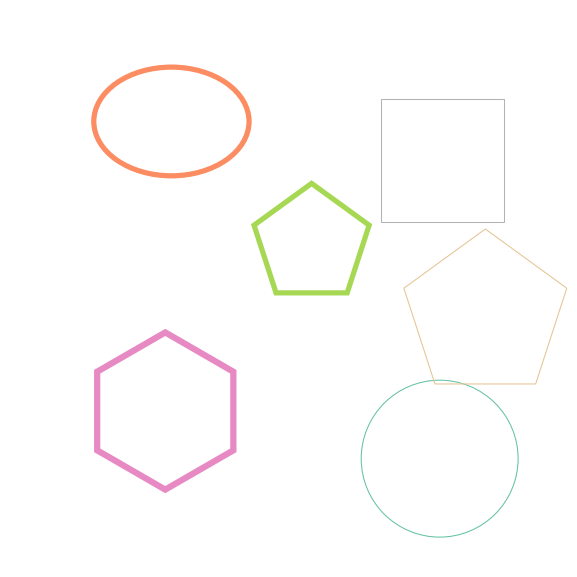[{"shape": "circle", "thickness": 0.5, "radius": 0.68, "center": [0.761, 0.205]}, {"shape": "oval", "thickness": 2.5, "radius": 0.67, "center": [0.297, 0.789]}, {"shape": "hexagon", "thickness": 3, "radius": 0.68, "center": [0.286, 0.287]}, {"shape": "pentagon", "thickness": 2.5, "radius": 0.52, "center": [0.54, 0.577]}, {"shape": "pentagon", "thickness": 0.5, "radius": 0.74, "center": [0.84, 0.454]}, {"shape": "square", "thickness": 0.5, "radius": 0.53, "center": [0.767, 0.721]}]